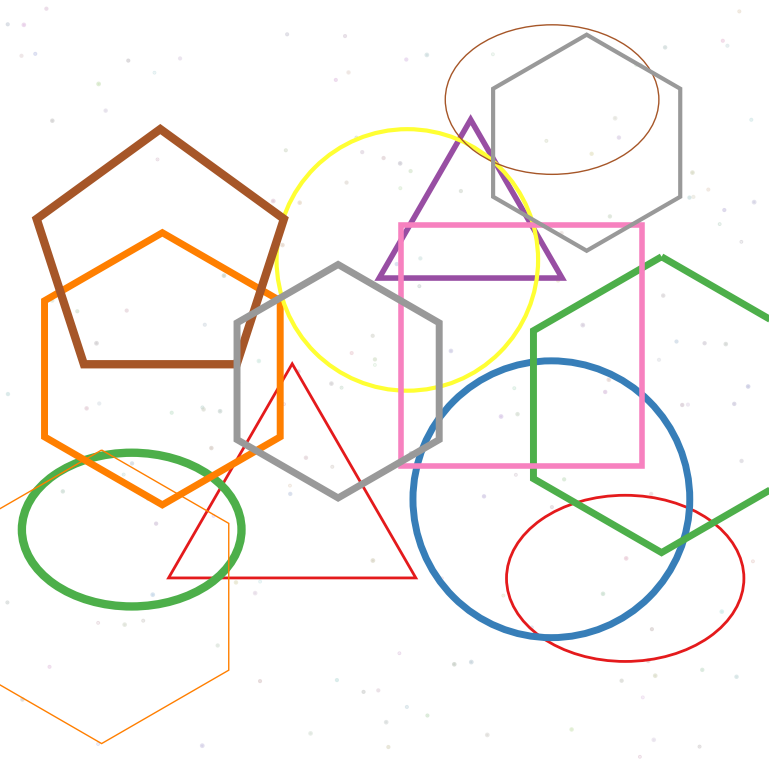[{"shape": "oval", "thickness": 1, "radius": 0.77, "center": [0.812, 0.249]}, {"shape": "triangle", "thickness": 1, "radius": 0.93, "center": [0.379, 0.342]}, {"shape": "circle", "thickness": 2.5, "radius": 0.9, "center": [0.716, 0.352]}, {"shape": "hexagon", "thickness": 2.5, "radius": 0.96, "center": [0.859, 0.474]}, {"shape": "oval", "thickness": 3, "radius": 0.71, "center": [0.171, 0.312]}, {"shape": "triangle", "thickness": 2, "radius": 0.69, "center": [0.611, 0.707]}, {"shape": "hexagon", "thickness": 0.5, "radius": 0.95, "center": [0.132, 0.225]}, {"shape": "hexagon", "thickness": 2.5, "radius": 0.88, "center": [0.211, 0.521]}, {"shape": "circle", "thickness": 1.5, "radius": 0.85, "center": [0.529, 0.662]}, {"shape": "pentagon", "thickness": 3, "radius": 0.84, "center": [0.208, 0.664]}, {"shape": "oval", "thickness": 0.5, "radius": 0.69, "center": [0.717, 0.871]}, {"shape": "square", "thickness": 2, "radius": 0.78, "center": [0.678, 0.551]}, {"shape": "hexagon", "thickness": 2.5, "radius": 0.76, "center": [0.439, 0.505]}, {"shape": "hexagon", "thickness": 1.5, "radius": 0.7, "center": [0.762, 0.815]}]